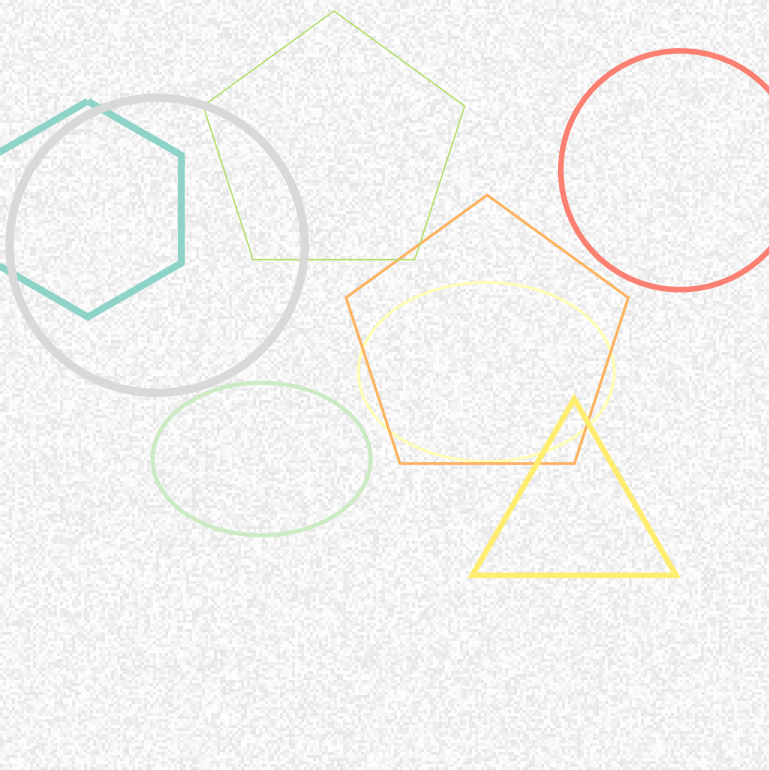[{"shape": "hexagon", "thickness": 2.5, "radius": 0.7, "center": [0.114, 0.728]}, {"shape": "oval", "thickness": 1, "radius": 0.83, "center": [0.632, 0.517]}, {"shape": "circle", "thickness": 2, "radius": 0.78, "center": [0.883, 0.779]}, {"shape": "pentagon", "thickness": 1, "radius": 0.96, "center": [0.633, 0.554]}, {"shape": "pentagon", "thickness": 0.5, "radius": 0.89, "center": [0.434, 0.807]}, {"shape": "circle", "thickness": 3, "radius": 0.96, "center": [0.204, 0.681]}, {"shape": "oval", "thickness": 1.5, "radius": 0.71, "center": [0.34, 0.404]}, {"shape": "triangle", "thickness": 2, "radius": 0.76, "center": [0.746, 0.329]}]